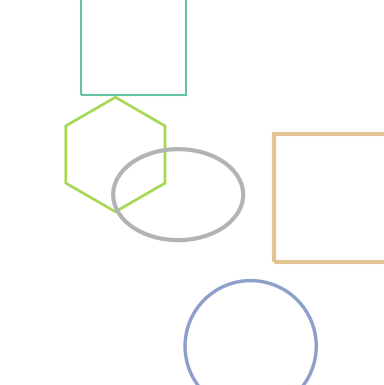[{"shape": "square", "thickness": 1.5, "radius": 0.68, "center": [0.346, 0.89]}, {"shape": "circle", "thickness": 2.5, "radius": 0.85, "center": [0.651, 0.101]}, {"shape": "hexagon", "thickness": 2, "radius": 0.74, "center": [0.3, 0.599]}, {"shape": "square", "thickness": 3, "radius": 0.83, "center": [0.878, 0.485]}, {"shape": "oval", "thickness": 3, "radius": 0.84, "center": [0.463, 0.494]}]